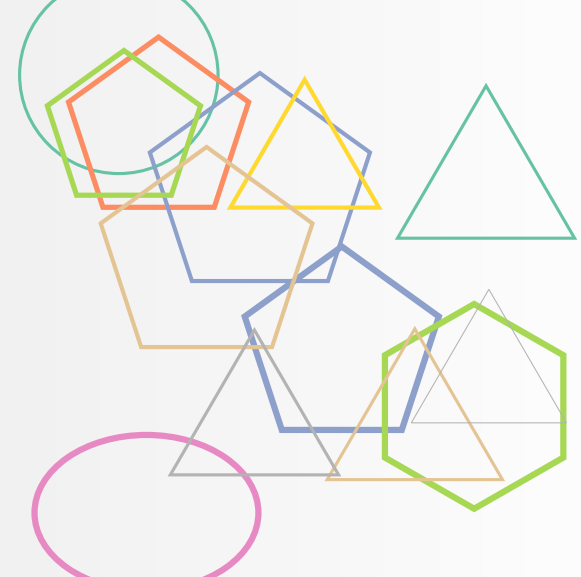[{"shape": "triangle", "thickness": 1.5, "radius": 0.88, "center": [0.836, 0.675]}, {"shape": "circle", "thickness": 1.5, "radius": 0.85, "center": [0.204, 0.869]}, {"shape": "pentagon", "thickness": 2.5, "radius": 0.81, "center": [0.273, 0.772]}, {"shape": "pentagon", "thickness": 2, "radius": 1.0, "center": [0.447, 0.674]}, {"shape": "pentagon", "thickness": 3, "radius": 0.88, "center": [0.588, 0.397]}, {"shape": "oval", "thickness": 3, "radius": 0.96, "center": [0.252, 0.111]}, {"shape": "pentagon", "thickness": 2.5, "radius": 0.69, "center": [0.213, 0.773]}, {"shape": "hexagon", "thickness": 3, "radius": 0.89, "center": [0.816, 0.295]}, {"shape": "triangle", "thickness": 2, "radius": 0.74, "center": [0.524, 0.713]}, {"shape": "pentagon", "thickness": 2, "radius": 0.96, "center": [0.355, 0.553]}, {"shape": "triangle", "thickness": 1.5, "radius": 0.87, "center": [0.714, 0.256]}, {"shape": "triangle", "thickness": 0.5, "radius": 0.77, "center": [0.841, 0.344]}, {"shape": "triangle", "thickness": 1.5, "radius": 0.84, "center": [0.438, 0.26]}]